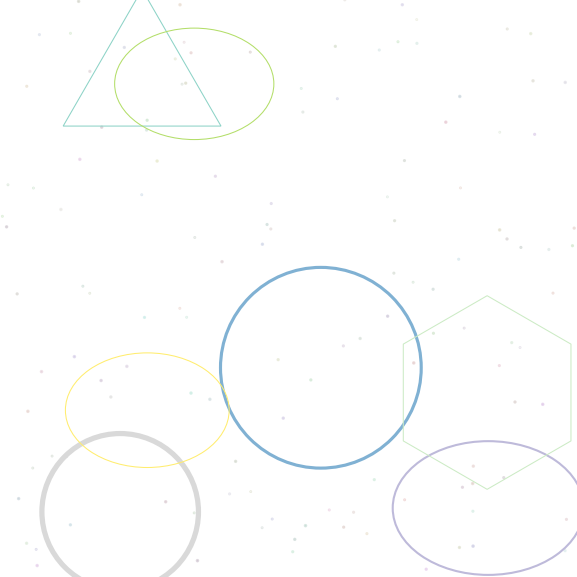[{"shape": "triangle", "thickness": 0.5, "radius": 0.79, "center": [0.246, 0.86]}, {"shape": "oval", "thickness": 1, "radius": 0.83, "center": [0.845, 0.119]}, {"shape": "circle", "thickness": 1.5, "radius": 0.87, "center": [0.556, 0.362]}, {"shape": "oval", "thickness": 0.5, "radius": 0.69, "center": [0.336, 0.854]}, {"shape": "circle", "thickness": 2.5, "radius": 0.68, "center": [0.208, 0.113]}, {"shape": "hexagon", "thickness": 0.5, "radius": 0.84, "center": [0.844, 0.319]}, {"shape": "oval", "thickness": 0.5, "radius": 0.71, "center": [0.255, 0.289]}]